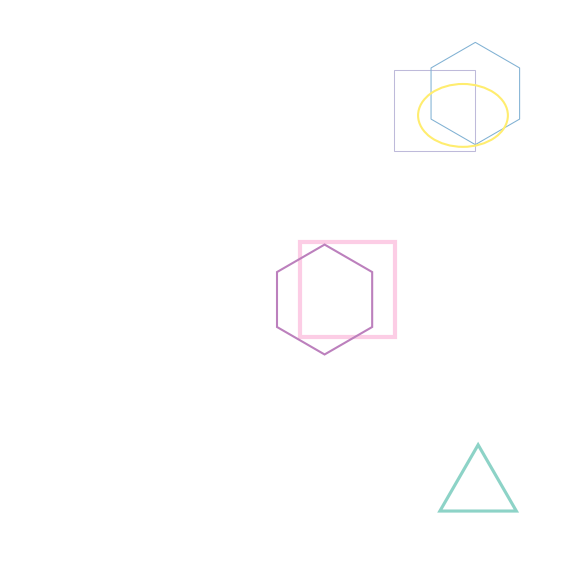[{"shape": "triangle", "thickness": 1.5, "radius": 0.38, "center": [0.828, 0.152]}, {"shape": "square", "thickness": 0.5, "radius": 0.35, "center": [0.752, 0.808]}, {"shape": "hexagon", "thickness": 0.5, "radius": 0.44, "center": [0.823, 0.837]}, {"shape": "square", "thickness": 2, "radius": 0.41, "center": [0.601, 0.498]}, {"shape": "hexagon", "thickness": 1, "radius": 0.48, "center": [0.562, 0.48]}, {"shape": "oval", "thickness": 1, "radius": 0.39, "center": [0.802, 0.799]}]